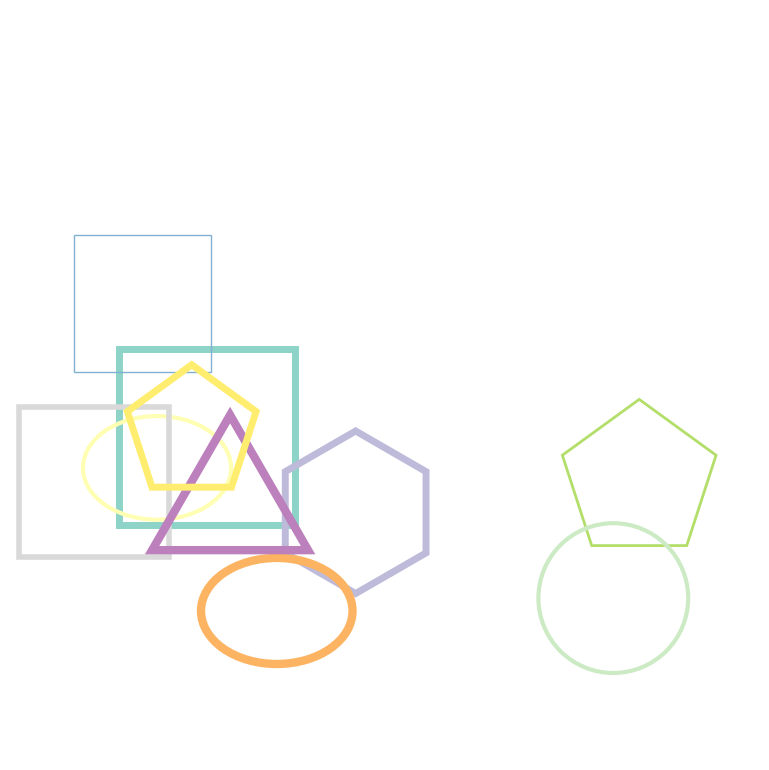[{"shape": "square", "thickness": 2.5, "radius": 0.57, "center": [0.269, 0.432]}, {"shape": "oval", "thickness": 1.5, "radius": 0.48, "center": [0.204, 0.392]}, {"shape": "hexagon", "thickness": 2.5, "radius": 0.53, "center": [0.462, 0.335]}, {"shape": "square", "thickness": 0.5, "radius": 0.45, "center": [0.185, 0.605]}, {"shape": "oval", "thickness": 3, "radius": 0.49, "center": [0.359, 0.207]}, {"shape": "pentagon", "thickness": 1, "radius": 0.52, "center": [0.83, 0.376]}, {"shape": "square", "thickness": 2, "radius": 0.49, "center": [0.122, 0.374]}, {"shape": "triangle", "thickness": 3, "radius": 0.58, "center": [0.299, 0.344]}, {"shape": "circle", "thickness": 1.5, "radius": 0.49, "center": [0.796, 0.223]}, {"shape": "pentagon", "thickness": 2.5, "radius": 0.44, "center": [0.249, 0.438]}]